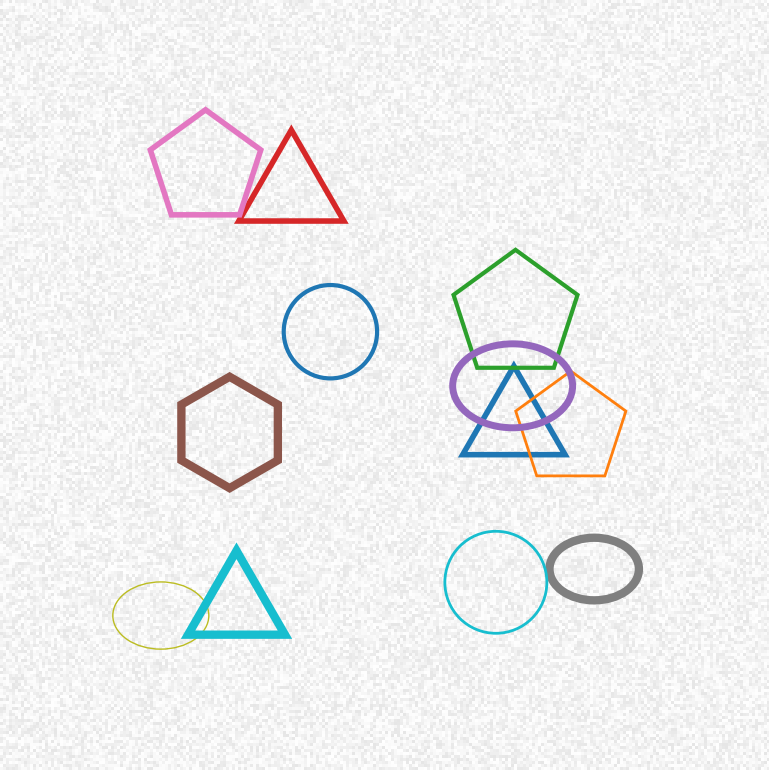[{"shape": "circle", "thickness": 1.5, "radius": 0.3, "center": [0.429, 0.569]}, {"shape": "triangle", "thickness": 2, "radius": 0.38, "center": [0.667, 0.448]}, {"shape": "pentagon", "thickness": 1, "radius": 0.38, "center": [0.741, 0.443]}, {"shape": "pentagon", "thickness": 1.5, "radius": 0.42, "center": [0.67, 0.591]}, {"shape": "triangle", "thickness": 2, "radius": 0.39, "center": [0.378, 0.752]}, {"shape": "oval", "thickness": 2.5, "radius": 0.39, "center": [0.666, 0.499]}, {"shape": "hexagon", "thickness": 3, "radius": 0.36, "center": [0.298, 0.438]}, {"shape": "pentagon", "thickness": 2, "radius": 0.38, "center": [0.267, 0.782]}, {"shape": "oval", "thickness": 3, "radius": 0.29, "center": [0.772, 0.261]}, {"shape": "oval", "thickness": 0.5, "radius": 0.31, "center": [0.209, 0.201]}, {"shape": "triangle", "thickness": 3, "radius": 0.36, "center": [0.307, 0.212]}, {"shape": "circle", "thickness": 1, "radius": 0.33, "center": [0.644, 0.244]}]